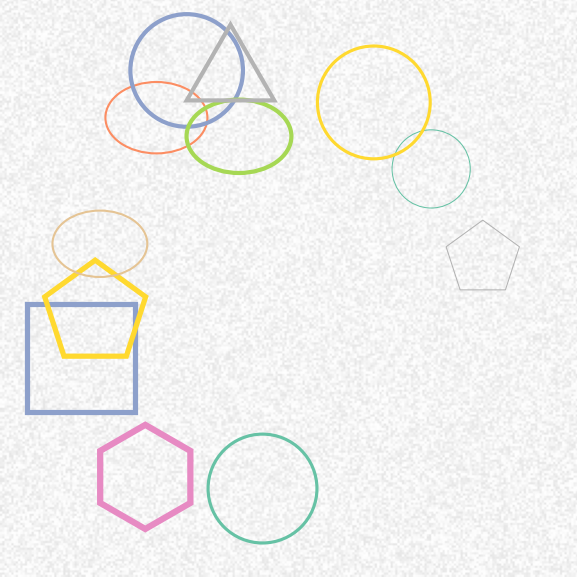[{"shape": "circle", "thickness": 1.5, "radius": 0.47, "center": [0.455, 0.153]}, {"shape": "circle", "thickness": 0.5, "radius": 0.34, "center": [0.747, 0.707]}, {"shape": "oval", "thickness": 1, "radius": 0.44, "center": [0.271, 0.795]}, {"shape": "circle", "thickness": 2, "radius": 0.49, "center": [0.323, 0.877]}, {"shape": "square", "thickness": 2.5, "radius": 0.47, "center": [0.14, 0.379]}, {"shape": "hexagon", "thickness": 3, "radius": 0.45, "center": [0.252, 0.173]}, {"shape": "oval", "thickness": 2, "radius": 0.45, "center": [0.414, 0.763]}, {"shape": "pentagon", "thickness": 2.5, "radius": 0.46, "center": [0.165, 0.457]}, {"shape": "circle", "thickness": 1.5, "radius": 0.49, "center": [0.647, 0.822]}, {"shape": "oval", "thickness": 1, "radius": 0.41, "center": [0.173, 0.577]}, {"shape": "triangle", "thickness": 2, "radius": 0.44, "center": [0.399, 0.869]}, {"shape": "pentagon", "thickness": 0.5, "radius": 0.33, "center": [0.836, 0.551]}]